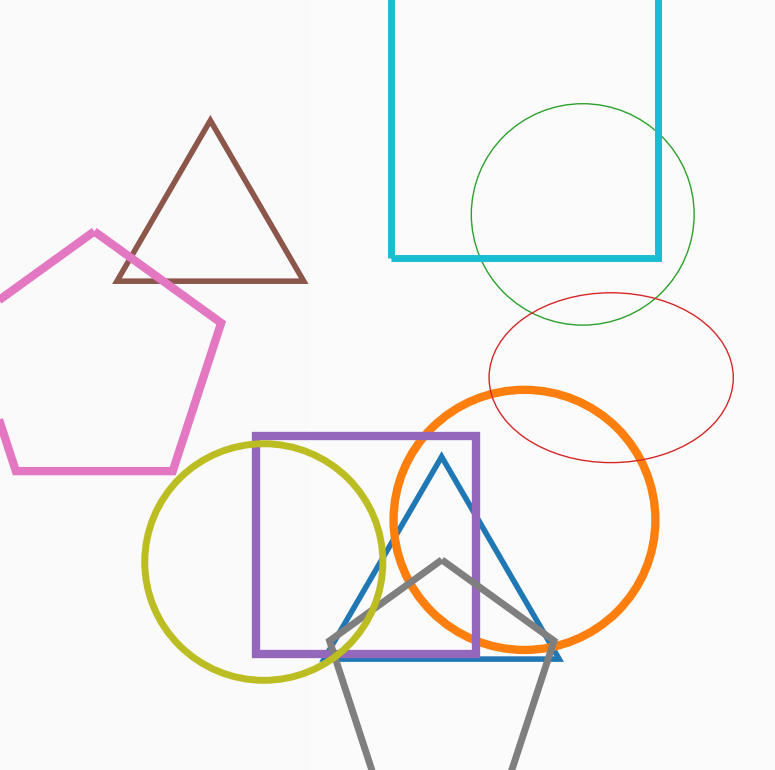[{"shape": "triangle", "thickness": 2, "radius": 0.88, "center": [0.57, 0.232]}, {"shape": "circle", "thickness": 3, "radius": 0.84, "center": [0.677, 0.325]}, {"shape": "circle", "thickness": 0.5, "radius": 0.72, "center": [0.752, 0.722]}, {"shape": "oval", "thickness": 0.5, "radius": 0.79, "center": [0.789, 0.509]}, {"shape": "square", "thickness": 3, "radius": 0.71, "center": [0.472, 0.292]}, {"shape": "triangle", "thickness": 2, "radius": 0.7, "center": [0.271, 0.704]}, {"shape": "pentagon", "thickness": 3, "radius": 0.86, "center": [0.122, 0.527]}, {"shape": "pentagon", "thickness": 2.5, "radius": 0.76, "center": [0.57, 0.121]}, {"shape": "circle", "thickness": 2.5, "radius": 0.77, "center": [0.34, 0.27]}, {"shape": "square", "thickness": 2.5, "radius": 0.86, "center": [0.677, 0.837]}]